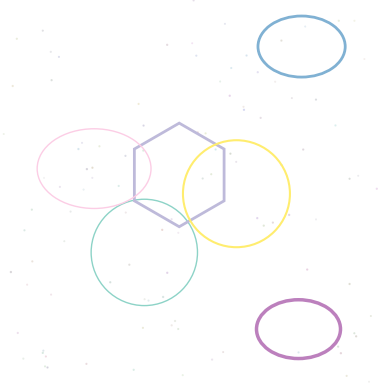[{"shape": "circle", "thickness": 1, "radius": 0.69, "center": [0.375, 0.344]}, {"shape": "hexagon", "thickness": 2, "radius": 0.67, "center": [0.466, 0.546]}, {"shape": "oval", "thickness": 2, "radius": 0.57, "center": [0.783, 0.879]}, {"shape": "oval", "thickness": 1, "radius": 0.74, "center": [0.244, 0.562]}, {"shape": "oval", "thickness": 2.5, "radius": 0.55, "center": [0.775, 0.145]}, {"shape": "circle", "thickness": 1.5, "radius": 0.69, "center": [0.614, 0.497]}]